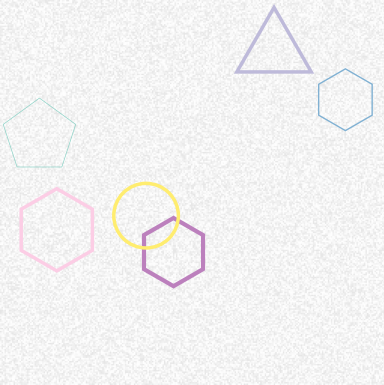[{"shape": "pentagon", "thickness": 0.5, "radius": 0.49, "center": [0.102, 0.646]}, {"shape": "triangle", "thickness": 2.5, "radius": 0.56, "center": [0.712, 0.869]}, {"shape": "hexagon", "thickness": 1, "radius": 0.4, "center": [0.897, 0.741]}, {"shape": "hexagon", "thickness": 2.5, "radius": 0.53, "center": [0.147, 0.403]}, {"shape": "hexagon", "thickness": 3, "radius": 0.44, "center": [0.451, 0.345]}, {"shape": "circle", "thickness": 2.5, "radius": 0.42, "center": [0.379, 0.44]}]